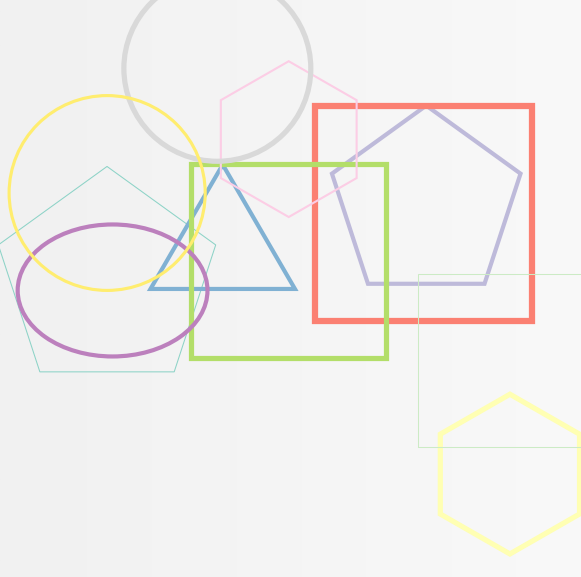[{"shape": "pentagon", "thickness": 0.5, "radius": 0.98, "center": [0.184, 0.514]}, {"shape": "hexagon", "thickness": 2.5, "radius": 0.69, "center": [0.877, 0.178]}, {"shape": "pentagon", "thickness": 2, "radius": 0.85, "center": [0.733, 0.646]}, {"shape": "square", "thickness": 3, "radius": 0.93, "center": [0.729, 0.629]}, {"shape": "triangle", "thickness": 2, "radius": 0.72, "center": [0.383, 0.571]}, {"shape": "square", "thickness": 2.5, "radius": 0.84, "center": [0.496, 0.547]}, {"shape": "hexagon", "thickness": 1, "radius": 0.67, "center": [0.497, 0.758]}, {"shape": "circle", "thickness": 2.5, "radius": 0.8, "center": [0.374, 0.881]}, {"shape": "oval", "thickness": 2, "radius": 0.82, "center": [0.194, 0.496]}, {"shape": "square", "thickness": 0.5, "radius": 0.75, "center": [0.868, 0.375]}, {"shape": "circle", "thickness": 1.5, "radius": 0.84, "center": [0.184, 0.665]}]